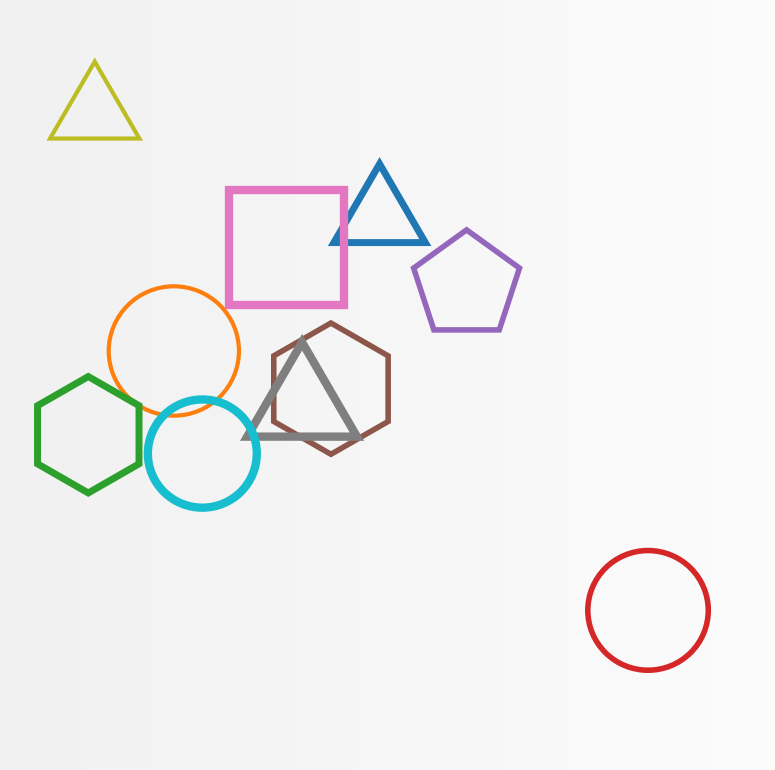[{"shape": "triangle", "thickness": 2.5, "radius": 0.34, "center": [0.49, 0.719]}, {"shape": "circle", "thickness": 1.5, "radius": 0.42, "center": [0.224, 0.544]}, {"shape": "hexagon", "thickness": 2.5, "radius": 0.38, "center": [0.114, 0.435]}, {"shape": "circle", "thickness": 2, "radius": 0.39, "center": [0.836, 0.207]}, {"shape": "pentagon", "thickness": 2, "radius": 0.36, "center": [0.602, 0.63]}, {"shape": "hexagon", "thickness": 2, "radius": 0.43, "center": [0.427, 0.495]}, {"shape": "square", "thickness": 3, "radius": 0.37, "center": [0.369, 0.679]}, {"shape": "triangle", "thickness": 3, "radius": 0.41, "center": [0.39, 0.474]}, {"shape": "triangle", "thickness": 1.5, "radius": 0.33, "center": [0.122, 0.853]}, {"shape": "circle", "thickness": 3, "radius": 0.35, "center": [0.261, 0.411]}]